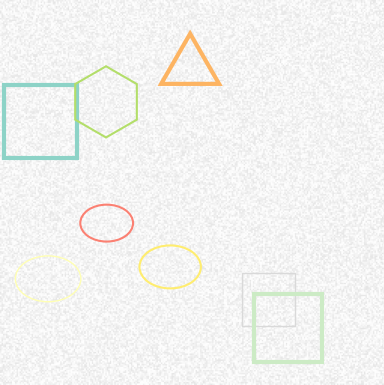[{"shape": "square", "thickness": 3, "radius": 0.47, "center": [0.106, 0.684]}, {"shape": "oval", "thickness": 1, "radius": 0.43, "center": [0.125, 0.276]}, {"shape": "oval", "thickness": 1.5, "radius": 0.34, "center": [0.277, 0.421]}, {"shape": "triangle", "thickness": 3, "radius": 0.43, "center": [0.494, 0.826]}, {"shape": "hexagon", "thickness": 1.5, "radius": 0.46, "center": [0.275, 0.735]}, {"shape": "square", "thickness": 1, "radius": 0.35, "center": [0.697, 0.221]}, {"shape": "square", "thickness": 3, "radius": 0.44, "center": [0.748, 0.148]}, {"shape": "oval", "thickness": 1.5, "radius": 0.4, "center": [0.442, 0.307]}]